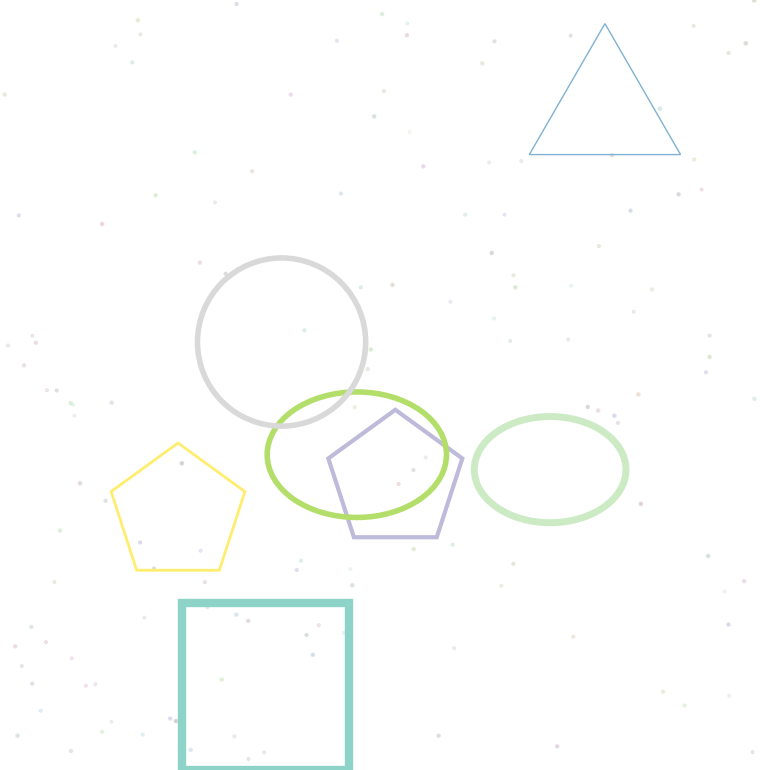[{"shape": "square", "thickness": 3, "radius": 0.54, "center": [0.345, 0.109]}, {"shape": "pentagon", "thickness": 1.5, "radius": 0.46, "center": [0.513, 0.376]}, {"shape": "triangle", "thickness": 0.5, "radius": 0.57, "center": [0.786, 0.856]}, {"shape": "oval", "thickness": 2, "radius": 0.58, "center": [0.463, 0.409]}, {"shape": "circle", "thickness": 2, "radius": 0.55, "center": [0.366, 0.556]}, {"shape": "oval", "thickness": 2.5, "radius": 0.49, "center": [0.714, 0.39]}, {"shape": "pentagon", "thickness": 1, "radius": 0.46, "center": [0.231, 0.333]}]